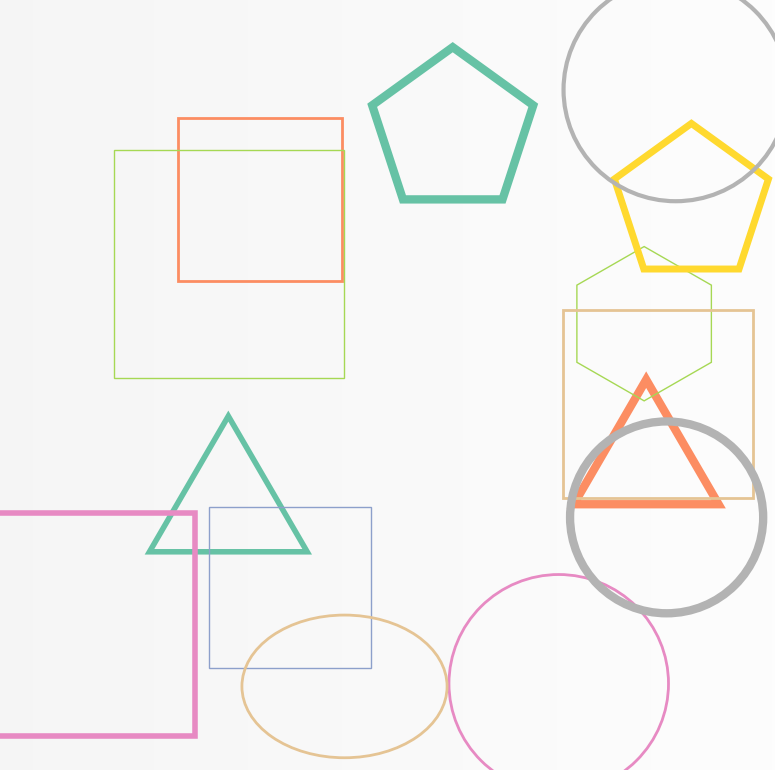[{"shape": "pentagon", "thickness": 3, "radius": 0.55, "center": [0.584, 0.829]}, {"shape": "triangle", "thickness": 2, "radius": 0.59, "center": [0.295, 0.342]}, {"shape": "triangle", "thickness": 3, "radius": 0.54, "center": [0.834, 0.399]}, {"shape": "square", "thickness": 1, "radius": 0.53, "center": [0.335, 0.741]}, {"shape": "square", "thickness": 0.5, "radius": 0.52, "center": [0.374, 0.237]}, {"shape": "square", "thickness": 2, "radius": 0.72, "center": [0.107, 0.189]}, {"shape": "circle", "thickness": 1, "radius": 0.71, "center": [0.721, 0.112]}, {"shape": "square", "thickness": 0.5, "radius": 0.74, "center": [0.295, 0.657]}, {"shape": "hexagon", "thickness": 0.5, "radius": 0.5, "center": [0.831, 0.58]}, {"shape": "pentagon", "thickness": 2.5, "radius": 0.52, "center": [0.892, 0.735]}, {"shape": "oval", "thickness": 1, "radius": 0.66, "center": [0.445, 0.109]}, {"shape": "square", "thickness": 1, "radius": 0.61, "center": [0.849, 0.476]}, {"shape": "circle", "thickness": 3, "radius": 0.62, "center": [0.86, 0.328]}, {"shape": "circle", "thickness": 1.5, "radius": 0.72, "center": [0.872, 0.883]}]